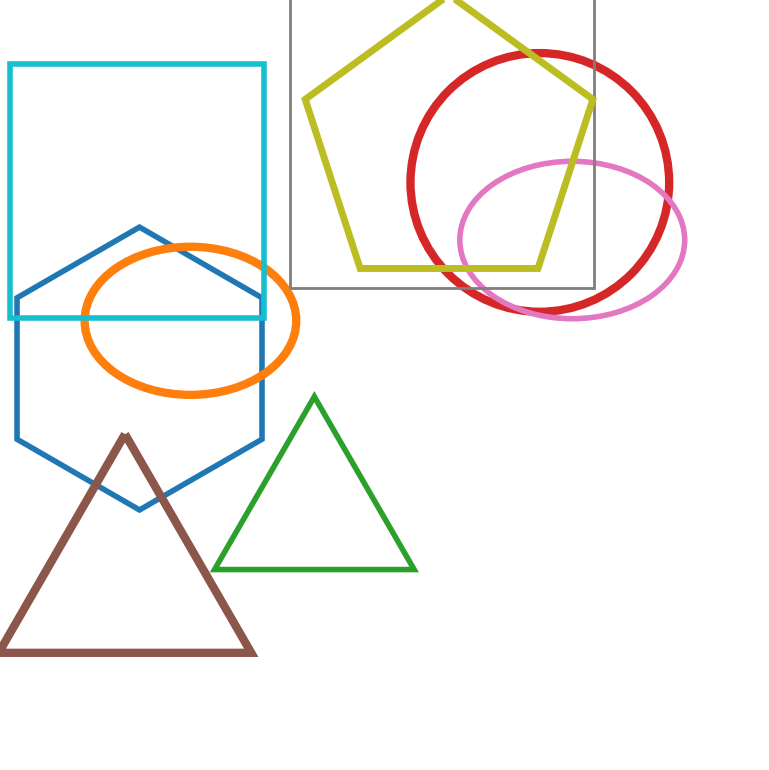[{"shape": "hexagon", "thickness": 2, "radius": 0.92, "center": [0.181, 0.521]}, {"shape": "oval", "thickness": 3, "radius": 0.69, "center": [0.247, 0.583]}, {"shape": "triangle", "thickness": 2, "radius": 0.75, "center": [0.408, 0.335]}, {"shape": "circle", "thickness": 3, "radius": 0.84, "center": [0.701, 0.763]}, {"shape": "triangle", "thickness": 3, "radius": 0.95, "center": [0.162, 0.247]}, {"shape": "oval", "thickness": 2, "radius": 0.73, "center": [0.743, 0.688]}, {"shape": "square", "thickness": 1, "radius": 0.99, "center": [0.574, 0.824]}, {"shape": "pentagon", "thickness": 2.5, "radius": 0.98, "center": [0.583, 0.81]}, {"shape": "square", "thickness": 2, "radius": 0.82, "center": [0.178, 0.752]}]